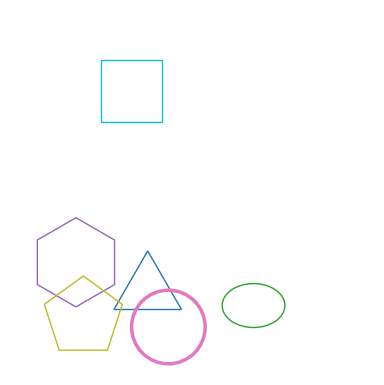[{"shape": "triangle", "thickness": 1, "radius": 0.51, "center": [0.384, 0.247]}, {"shape": "oval", "thickness": 1, "radius": 0.41, "center": [0.659, 0.206]}, {"shape": "hexagon", "thickness": 1, "radius": 0.58, "center": [0.197, 0.319]}, {"shape": "circle", "thickness": 2.5, "radius": 0.48, "center": [0.437, 0.151]}, {"shape": "pentagon", "thickness": 1, "radius": 0.53, "center": [0.216, 0.177]}, {"shape": "square", "thickness": 1, "radius": 0.4, "center": [0.341, 0.763]}]